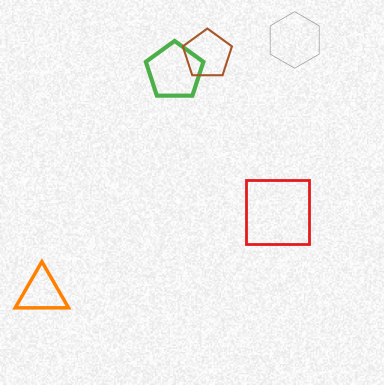[{"shape": "square", "thickness": 2, "radius": 0.41, "center": [0.721, 0.449]}, {"shape": "pentagon", "thickness": 3, "radius": 0.39, "center": [0.454, 0.815]}, {"shape": "triangle", "thickness": 2.5, "radius": 0.4, "center": [0.109, 0.24]}, {"shape": "pentagon", "thickness": 1.5, "radius": 0.34, "center": [0.539, 0.859]}, {"shape": "hexagon", "thickness": 0.5, "radius": 0.37, "center": [0.765, 0.896]}]